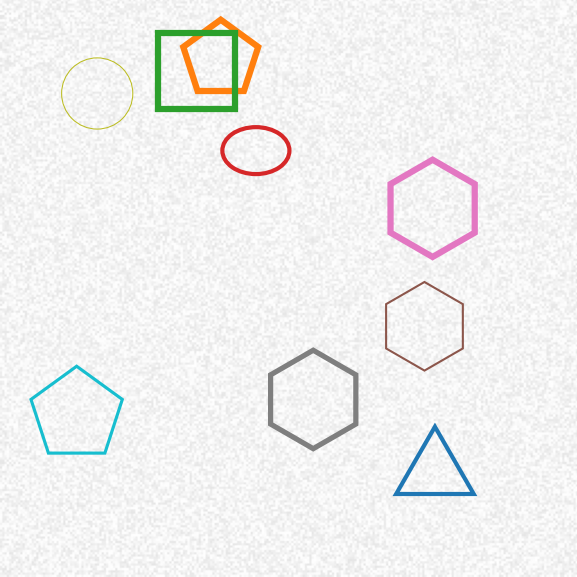[{"shape": "triangle", "thickness": 2, "radius": 0.39, "center": [0.753, 0.183]}, {"shape": "pentagon", "thickness": 3, "radius": 0.34, "center": [0.382, 0.897]}, {"shape": "square", "thickness": 3, "radius": 0.33, "center": [0.34, 0.876]}, {"shape": "oval", "thickness": 2, "radius": 0.29, "center": [0.443, 0.738]}, {"shape": "hexagon", "thickness": 1, "radius": 0.38, "center": [0.735, 0.434]}, {"shape": "hexagon", "thickness": 3, "radius": 0.42, "center": [0.749, 0.638]}, {"shape": "hexagon", "thickness": 2.5, "radius": 0.43, "center": [0.542, 0.307]}, {"shape": "circle", "thickness": 0.5, "radius": 0.31, "center": [0.168, 0.837]}, {"shape": "pentagon", "thickness": 1.5, "radius": 0.42, "center": [0.133, 0.282]}]